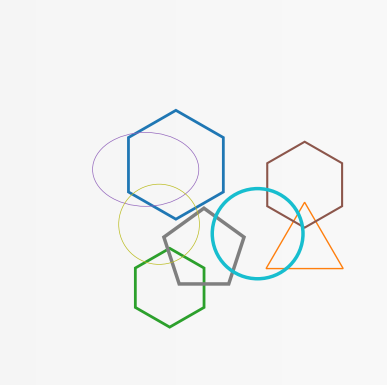[{"shape": "hexagon", "thickness": 2, "radius": 0.71, "center": [0.454, 0.572]}, {"shape": "triangle", "thickness": 1, "radius": 0.57, "center": [0.786, 0.36]}, {"shape": "hexagon", "thickness": 2, "radius": 0.51, "center": [0.438, 0.253]}, {"shape": "oval", "thickness": 0.5, "radius": 0.69, "center": [0.376, 0.56]}, {"shape": "hexagon", "thickness": 1.5, "radius": 0.56, "center": [0.786, 0.52]}, {"shape": "pentagon", "thickness": 2.5, "radius": 0.54, "center": [0.526, 0.35]}, {"shape": "circle", "thickness": 0.5, "radius": 0.52, "center": [0.41, 0.417]}, {"shape": "circle", "thickness": 2.5, "radius": 0.59, "center": [0.665, 0.393]}]